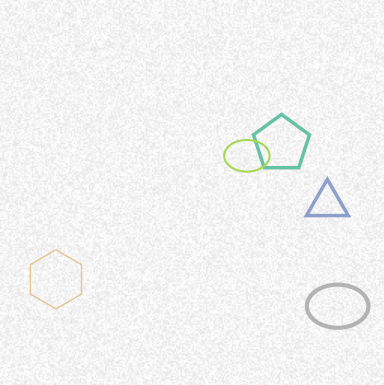[{"shape": "pentagon", "thickness": 2.5, "radius": 0.38, "center": [0.731, 0.626]}, {"shape": "triangle", "thickness": 2.5, "radius": 0.31, "center": [0.85, 0.471]}, {"shape": "oval", "thickness": 1.5, "radius": 0.29, "center": [0.641, 0.595]}, {"shape": "hexagon", "thickness": 1, "radius": 0.38, "center": [0.145, 0.274]}, {"shape": "oval", "thickness": 3, "radius": 0.4, "center": [0.877, 0.205]}]